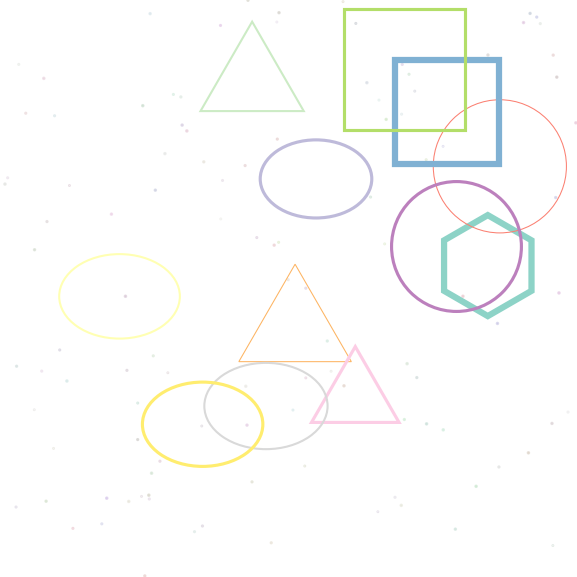[{"shape": "hexagon", "thickness": 3, "radius": 0.44, "center": [0.845, 0.539]}, {"shape": "oval", "thickness": 1, "radius": 0.52, "center": [0.207, 0.486]}, {"shape": "oval", "thickness": 1.5, "radius": 0.48, "center": [0.547, 0.689]}, {"shape": "circle", "thickness": 0.5, "radius": 0.58, "center": [0.866, 0.711]}, {"shape": "square", "thickness": 3, "radius": 0.45, "center": [0.774, 0.805]}, {"shape": "triangle", "thickness": 0.5, "radius": 0.56, "center": [0.511, 0.429]}, {"shape": "square", "thickness": 1.5, "radius": 0.52, "center": [0.7, 0.878]}, {"shape": "triangle", "thickness": 1.5, "radius": 0.44, "center": [0.615, 0.311]}, {"shape": "oval", "thickness": 1, "radius": 0.53, "center": [0.461, 0.296]}, {"shape": "circle", "thickness": 1.5, "radius": 0.56, "center": [0.79, 0.572]}, {"shape": "triangle", "thickness": 1, "radius": 0.52, "center": [0.437, 0.858]}, {"shape": "oval", "thickness": 1.5, "radius": 0.52, "center": [0.351, 0.265]}]